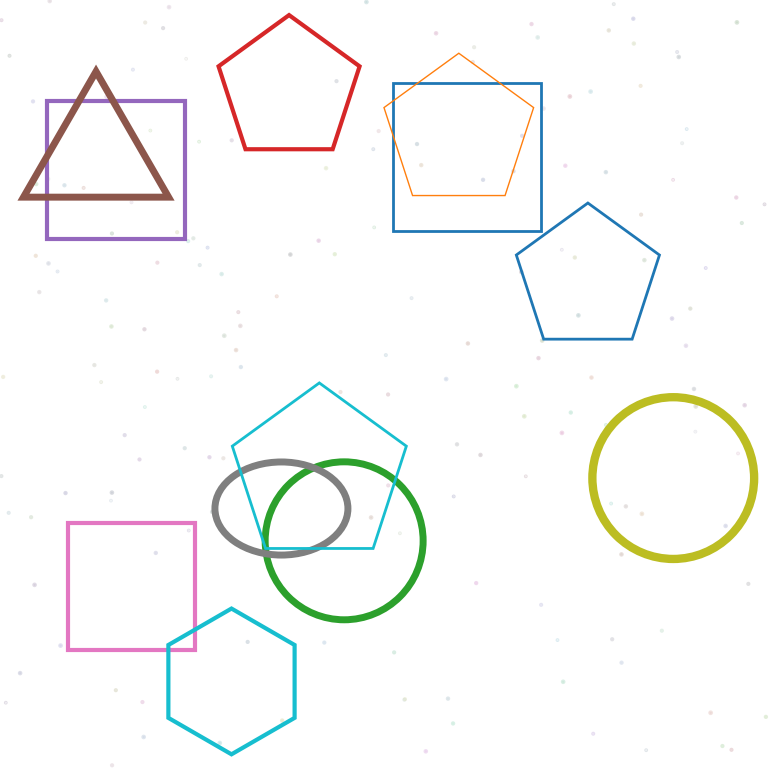[{"shape": "pentagon", "thickness": 1, "radius": 0.49, "center": [0.764, 0.639]}, {"shape": "square", "thickness": 1, "radius": 0.48, "center": [0.606, 0.796]}, {"shape": "pentagon", "thickness": 0.5, "radius": 0.51, "center": [0.596, 0.829]}, {"shape": "circle", "thickness": 2.5, "radius": 0.51, "center": [0.447, 0.298]}, {"shape": "pentagon", "thickness": 1.5, "radius": 0.48, "center": [0.375, 0.884]}, {"shape": "square", "thickness": 1.5, "radius": 0.45, "center": [0.151, 0.779]}, {"shape": "triangle", "thickness": 2.5, "radius": 0.54, "center": [0.125, 0.798]}, {"shape": "square", "thickness": 1.5, "radius": 0.41, "center": [0.171, 0.238]}, {"shape": "oval", "thickness": 2.5, "radius": 0.43, "center": [0.365, 0.34]}, {"shape": "circle", "thickness": 3, "radius": 0.53, "center": [0.874, 0.379]}, {"shape": "hexagon", "thickness": 1.5, "radius": 0.47, "center": [0.301, 0.115]}, {"shape": "pentagon", "thickness": 1, "radius": 0.59, "center": [0.415, 0.384]}]